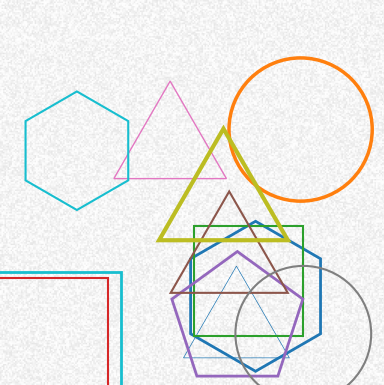[{"shape": "hexagon", "thickness": 2, "radius": 0.97, "center": [0.664, 0.23]}, {"shape": "triangle", "thickness": 0.5, "radius": 0.79, "center": [0.614, 0.15]}, {"shape": "circle", "thickness": 2.5, "radius": 0.93, "center": [0.781, 0.664]}, {"shape": "square", "thickness": 1.5, "radius": 0.71, "center": [0.646, 0.27]}, {"shape": "square", "thickness": 1.5, "radius": 0.78, "center": [0.123, 0.122]}, {"shape": "pentagon", "thickness": 2, "radius": 0.89, "center": [0.617, 0.168]}, {"shape": "triangle", "thickness": 1.5, "radius": 0.88, "center": [0.595, 0.327]}, {"shape": "triangle", "thickness": 1, "radius": 0.84, "center": [0.442, 0.62]}, {"shape": "circle", "thickness": 1.5, "radius": 0.88, "center": [0.788, 0.133]}, {"shape": "triangle", "thickness": 3, "radius": 0.97, "center": [0.58, 0.473]}, {"shape": "hexagon", "thickness": 1.5, "radius": 0.77, "center": [0.2, 0.609]}, {"shape": "square", "thickness": 2, "radius": 0.86, "center": [0.142, 0.121]}]